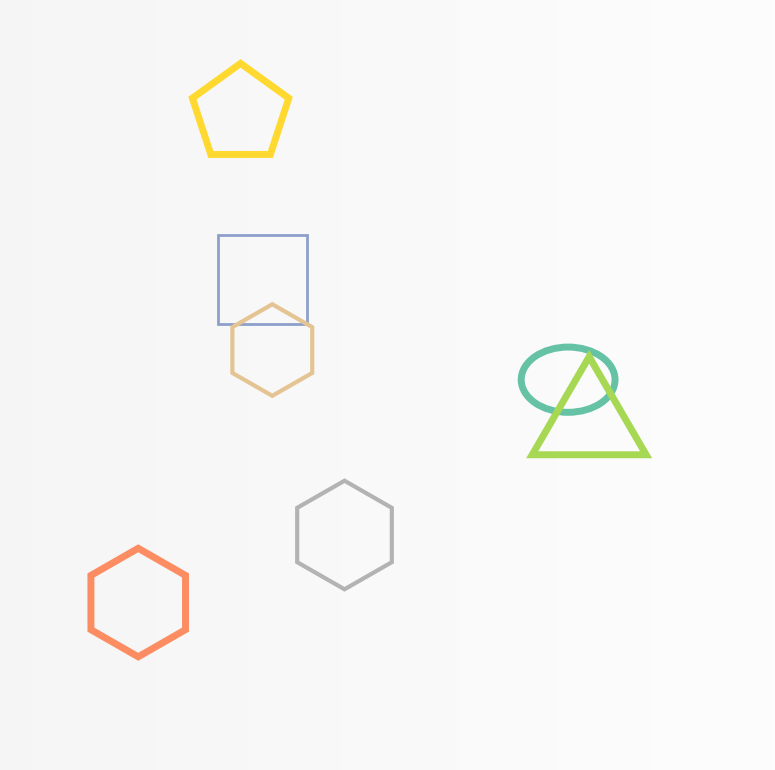[{"shape": "oval", "thickness": 2.5, "radius": 0.3, "center": [0.733, 0.507]}, {"shape": "hexagon", "thickness": 2.5, "radius": 0.35, "center": [0.178, 0.217]}, {"shape": "square", "thickness": 1, "radius": 0.29, "center": [0.339, 0.637]}, {"shape": "triangle", "thickness": 2.5, "radius": 0.42, "center": [0.76, 0.452]}, {"shape": "pentagon", "thickness": 2.5, "radius": 0.33, "center": [0.31, 0.852]}, {"shape": "hexagon", "thickness": 1.5, "radius": 0.3, "center": [0.351, 0.545]}, {"shape": "hexagon", "thickness": 1.5, "radius": 0.35, "center": [0.445, 0.305]}]